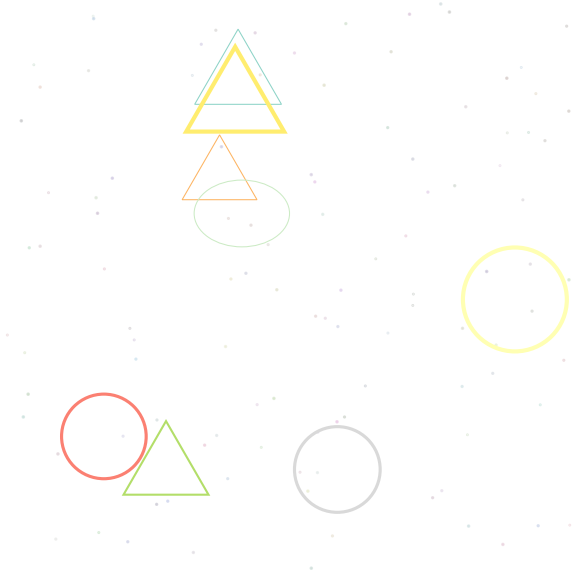[{"shape": "triangle", "thickness": 0.5, "radius": 0.43, "center": [0.412, 0.862]}, {"shape": "circle", "thickness": 2, "radius": 0.45, "center": [0.892, 0.481]}, {"shape": "circle", "thickness": 1.5, "radius": 0.37, "center": [0.18, 0.243]}, {"shape": "triangle", "thickness": 0.5, "radius": 0.37, "center": [0.38, 0.691]}, {"shape": "triangle", "thickness": 1, "radius": 0.42, "center": [0.287, 0.185]}, {"shape": "circle", "thickness": 1.5, "radius": 0.37, "center": [0.584, 0.186]}, {"shape": "oval", "thickness": 0.5, "radius": 0.41, "center": [0.419, 0.629]}, {"shape": "triangle", "thickness": 2, "radius": 0.49, "center": [0.407, 0.82]}]